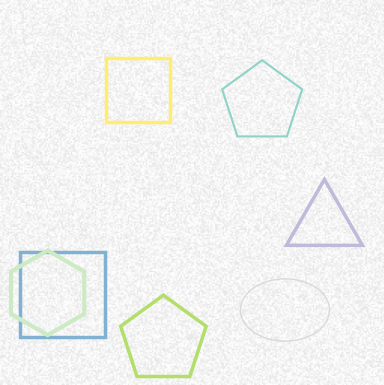[{"shape": "pentagon", "thickness": 1.5, "radius": 0.55, "center": [0.681, 0.734]}, {"shape": "triangle", "thickness": 2.5, "radius": 0.57, "center": [0.843, 0.42]}, {"shape": "square", "thickness": 2.5, "radius": 0.56, "center": [0.162, 0.235]}, {"shape": "pentagon", "thickness": 2.5, "radius": 0.58, "center": [0.424, 0.117]}, {"shape": "oval", "thickness": 1, "radius": 0.58, "center": [0.74, 0.195]}, {"shape": "hexagon", "thickness": 3, "radius": 0.55, "center": [0.124, 0.24]}, {"shape": "square", "thickness": 2.5, "radius": 0.42, "center": [0.359, 0.767]}]